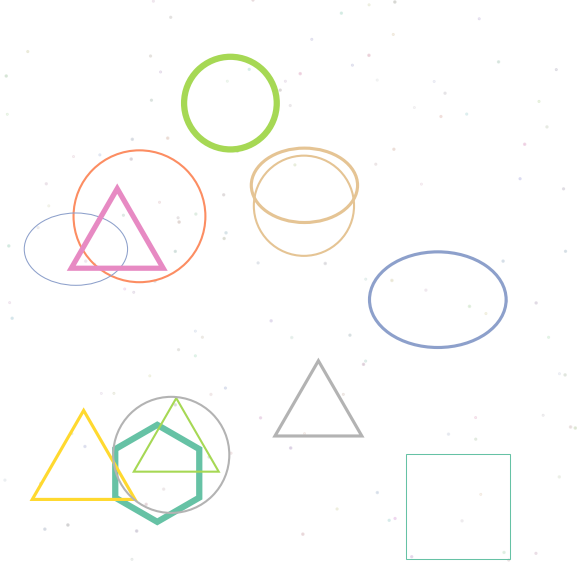[{"shape": "square", "thickness": 0.5, "radius": 0.45, "center": [0.793, 0.122]}, {"shape": "hexagon", "thickness": 3, "radius": 0.42, "center": [0.272, 0.179]}, {"shape": "circle", "thickness": 1, "radius": 0.57, "center": [0.241, 0.625]}, {"shape": "oval", "thickness": 0.5, "radius": 0.45, "center": [0.131, 0.568]}, {"shape": "oval", "thickness": 1.5, "radius": 0.59, "center": [0.758, 0.48]}, {"shape": "triangle", "thickness": 2.5, "radius": 0.46, "center": [0.203, 0.581]}, {"shape": "circle", "thickness": 3, "radius": 0.4, "center": [0.399, 0.821]}, {"shape": "triangle", "thickness": 1, "radius": 0.42, "center": [0.305, 0.225]}, {"shape": "triangle", "thickness": 1.5, "radius": 0.51, "center": [0.145, 0.186]}, {"shape": "circle", "thickness": 1, "radius": 0.43, "center": [0.526, 0.643]}, {"shape": "oval", "thickness": 1.5, "radius": 0.46, "center": [0.527, 0.678]}, {"shape": "triangle", "thickness": 1.5, "radius": 0.43, "center": [0.551, 0.288]}, {"shape": "circle", "thickness": 1, "radius": 0.5, "center": [0.297, 0.211]}]